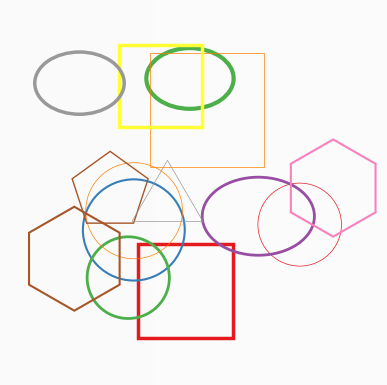[{"shape": "square", "thickness": 2.5, "radius": 0.61, "center": [0.479, 0.245]}, {"shape": "circle", "thickness": 0.5, "radius": 0.54, "center": [0.773, 0.417]}, {"shape": "circle", "thickness": 1.5, "radius": 0.66, "center": [0.345, 0.403]}, {"shape": "oval", "thickness": 3, "radius": 0.56, "center": [0.49, 0.796]}, {"shape": "circle", "thickness": 2, "radius": 0.53, "center": [0.331, 0.279]}, {"shape": "oval", "thickness": 2, "radius": 0.72, "center": [0.667, 0.438]}, {"shape": "square", "thickness": 0.5, "radius": 0.74, "center": [0.534, 0.714]}, {"shape": "circle", "thickness": 0.5, "radius": 0.62, "center": [0.346, 0.453]}, {"shape": "square", "thickness": 2.5, "radius": 0.54, "center": [0.414, 0.777]}, {"shape": "pentagon", "thickness": 1, "radius": 0.52, "center": [0.284, 0.504]}, {"shape": "hexagon", "thickness": 1.5, "radius": 0.67, "center": [0.192, 0.328]}, {"shape": "hexagon", "thickness": 1.5, "radius": 0.63, "center": [0.86, 0.512]}, {"shape": "triangle", "thickness": 0.5, "radius": 0.53, "center": [0.432, 0.478]}, {"shape": "oval", "thickness": 2.5, "radius": 0.58, "center": [0.205, 0.784]}]